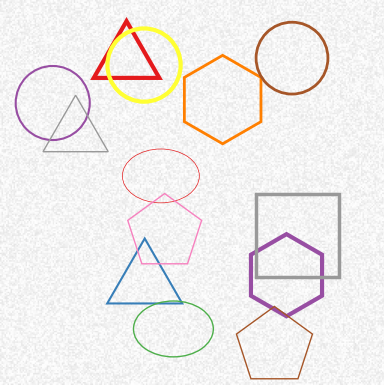[{"shape": "oval", "thickness": 0.5, "radius": 0.5, "center": [0.418, 0.543]}, {"shape": "triangle", "thickness": 3, "radius": 0.49, "center": [0.329, 0.847]}, {"shape": "triangle", "thickness": 1.5, "radius": 0.56, "center": [0.376, 0.268]}, {"shape": "oval", "thickness": 1, "radius": 0.52, "center": [0.45, 0.146]}, {"shape": "circle", "thickness": 1.5, "radius": 0.48, "center": [0.137, 0.732]}, {"shape": "hexagon", "thickness": 3, "radius": 0.53, "center": [0.744, 0.285]}, {"shape": "hexagon", "thickness": 2, "radius": 0.57, "center": [0.578, 0.741]}, {"shape": "circle", "thickness": 3, "radius": 0.48, "center": [0.374, 0.831]}, {"shape": "pentagon", "thickness": 1, "radius": 0.52, "center": [0.713, 0.1]}, {"shape": "circle", "thickness": 2, "radius": 0.47, "center": [0.758, 0.849]}, {"shape": "pentagon", "thickness": 1, "radius": 0.5, "center": [0.428, 0.396]}, {"shape": "square", "thickness": 2.5, "radius": 0.54, "center": [0.773, 0.387]}, {"shape": "triangle", "thickness": 1, "radius": 0.49, "center": [0.196, 0.655]}]